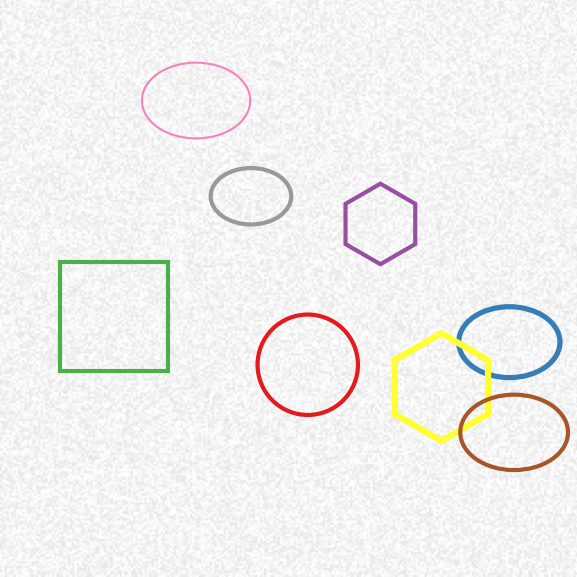[{"shape": "circle", "thickness": 2, "radius": 0.43, "center": [0.533, 0.368]}, {"shape": "oval", "thickness": 2.5, "radius": 0.44, "center": [0.882, 0.407]}, {"shape": "square", "thickness": 2, "radius": 0.47, "center": [0.197, 0.451]}, {"shape": "hexagon", "thickness": 2, "radius": 0.35, "center": [0.659, 0.611]}, {"shape": "hexagon", "thickness": 3, "radius": 0.47, "center": [0.764, 0.329]}, {"shape": "oval", "thickness": 2, "radius": 0.47, "center": [0.89, 0.25]}, {"shape": "oval", "thickness": 1, "radius": 0.47, "center": [0.34, 0.825]}, {"shape": "oval", "thickness": 2, "radius": 0.35, "center": [0.435, 0.659]}]